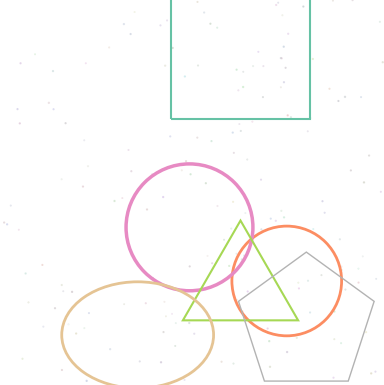[{"shape": "square", "thickness": 1.5, "radius": 0.9, "center": [0.625, 0.871]}, {"shape": "circle", "thickness": 2, "radius": 0.71, "center": [0.745, 0.27]}, {"shape": "circle", "thickness": 2.5, "radius": 0.82, "center": [0.492, 0.41]}, {"shape": "triangle", "thickness": 1.5, "radius": 0.86, "center": [0.625, 0.254]}, {"shape": "oval", "thickness": 2, "radius": 0.99, "center": [0.358, 0.13]}, {"shape": "pentagon", "thickness": 1, "radius": 0.93, "center": [0.796, 0.16]}]